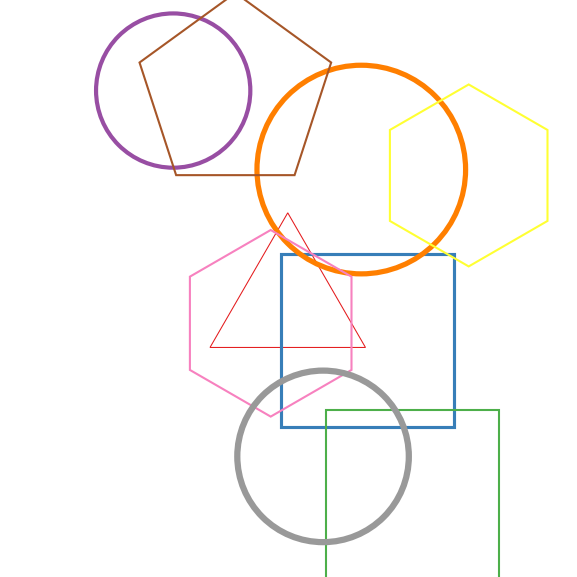[{"shape": "triangle", "thickness": 0.5, "radius": 0.78, "center": [0.498, 0.475]}, {"shape": "square", "thickness": 1.5, "radius": 0.75, "center": [0.637, 0.409]}, {"shape": "square", "thickness": 1, "radius": 0.75, "center": [0.714, 0.14]}, {"shape": "circle", "thickness": 2, "radius": 0.67, "center": [0.3, 0.842]}, {"shape": "circle", "thickness": 2.5, "radius": 0.9, "center": [0.626, 0.706]}, {"shape": "hexagon", "thickness": 1, "radius": 0.79, "center": [0.812, 0.695]}, {"shape": "pentagon", "thickness": 1, "radius": 0.87, "center": [0.408, 0.837]}, {"shape": "hexagon", "thickness": 1, "radius": 0.81, "center": [0.469, 0.439]}, {"shape": "circle", "thickness": 3, "radius": 0.74, "center": [0.559, 0.209]}]